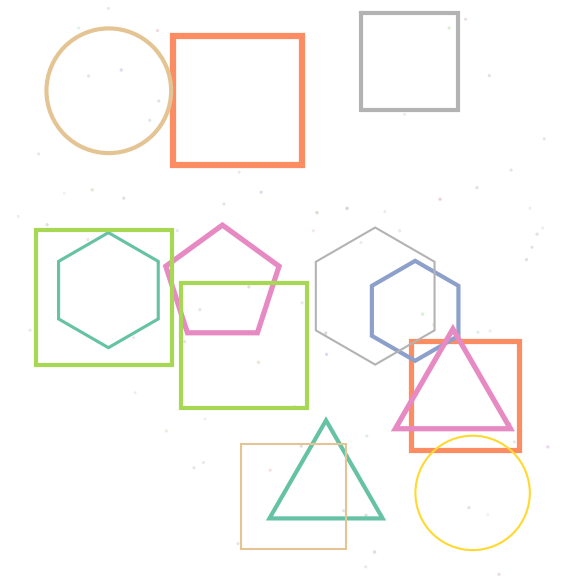[{"shape": "hexagon", "thickness": 1.5, "radius": 0.5, "center": [0.188, 0.497]}, {"shape": "triangle", "thickness": 2, "radius": 0.57, "center": [0.565, 0.158]}, {"shape": "square", "thickness": 3, "radius": 0.56, "center": [0.411, 0.825]}, {"shape": "square", "thickness": 2.5, "radius": 0.47, "center": [0.805, 0.314]}, {"shape": "hexagon", "thickness": 2, "radius": 0.43, "center": [0.719, 0.461]}, {"shape": "triangle", "thickness": 2.5, "radius": 0.58, "center": [0.784, 0.314]}, {"shape": "pentagon", "thickness": 2.5, "radius": 0.52, "center": [0.385, 0.506]}, {"shape": "square", "thickness": 2, "radius": 0.59, "center": [0.18, 0.484]}, {"shape": "square", "thickness": 2, "radius": 0.54, "center": [0.423, 0.401]}, {"shape": "circle", "thickness": 1, "radius": 0.5, "center": [0.818, 0.146]}, {"shape": "square", "thickness": 1, "radius": 0.45, "center": [0.509, 0.139]}, {"shape": "circle", "thickness": 2, "radius": 0.54, "center": [0.188, 0.842]}, {"shape": "hexagon", "thickness": 1, "radius": 0.59, "center": [0.65, 0.486]}, {"shape": "square", "thickness": 2, "radius": 0.42, "center": [0.708, 0.892]}]